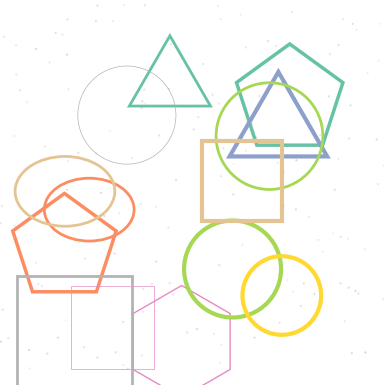[{"shape": "pentagon", "thickness": 2.5, "radius": 0.73, "center": [0.752, 0.741]}, {"shape": "triangle", "thickness": 2, "radius": 0.61, "center": [0.441, 0.785]}, {"shape": "oval", "thickness": 2, "radius": 0.58, "center": [0.232, 0.456]}, {"shape": "pentagon", "thickness": 2.5, "radius": 0.71, "center": [0.167, 0.356]}, {"shape": "triangle", "thickness": 3, "radius": 0.73, "center": [0.723, 0.667]}, {"shape": "hexagon", "thickness": 1, "radius": 0.73, "center": [0.472, 0.113]}, {"shape": "square", "thickness": 0.5, "radius": 0.54, "center": [0.292, 0.15]}, {"shape": "circle", "thickness": 3, "radius": 0.63, "center": [0.604, 0.301]}, {"shape": "circle", "thickness": 2, "radius": 0.69, "center": [0.7, 0.646]}, {"shape": "circle", "thickness": 3, "radius": 0.51, "center": [0.732, 0.232]}, {"shape": "square", "thickness": 3, "radius": 0.52, "center": [0.63, 0.53]}, {"shape": "oval", "thickness": 2, "radius": 0.65, "center": [0.169, 0.503]}, {"shape": "square", "thickness": 2, "radius": 0.75, "center": [0.192, 0.135]}, {"shape": "circle", "thickness": 0.5, "radius": 0.64, "center": [0.33, 0.701]}]